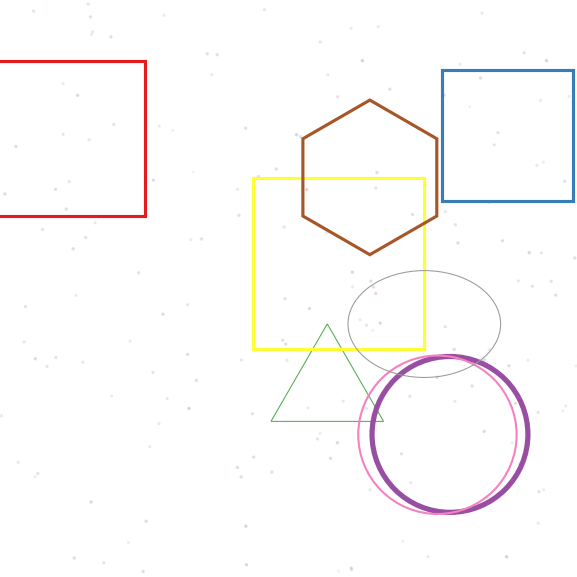[{"shape": "square", "thickness": 1.5, "radius": 0.67, "center": [0.117, 0.76]}, {"shape": "square", "thickness": 1.5, "radius": 0.57, "center": [0.879, 0.764]}, {"shape": "triangle", "thickness": 0.5, "radius": 0.56, "center": [0.567, 0.326]}, {"shape": "circle", "thickness": 2.5, "radius": 0.67, "center": [0.779, 0.247]}, {"shape": "square", "thickness": 1.5, "radius": 0.74, "center": [0.586, 0.543]}, {"shape": "hexagon", "thickness": 1.5, "radius": 0.67, "center": [0.64, 0.692]}, {"shape": "circle", "thickness": 1, "radius": 0.69, "center": [0.757, 0.246]}, {"shape": "oval", "thickness": 0.5, "radius": 0.66, "center": [0.735, 0.438]}]